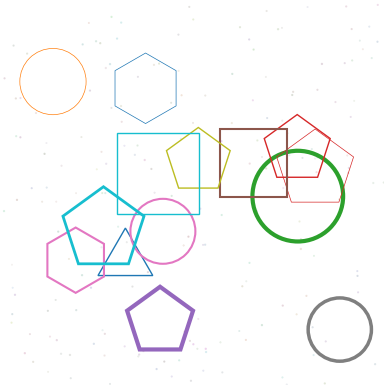[{"shape": "triangle", "thickness": 1, "radius": 0.41, "center": [0.326, 0.325]}, {"shape": "hexagon", "thickness": 0.5, "radius": 0.46, "center": [0.378, 0.771]}, {"shape": "circle", "thickness": 0.5, "radius": 0.43, "center": [0.138, 0.788]}, {"shape": "circle", "thickness": 3, "radius": 0.59, "center": [0.773, 0.491]}, {"shape": "pentagon", "thickness": 0.5, "radius": 0.52, "center": [0.819, 0.56]}, {"shape": "pentagon", "thickness": 1, "radius": 0.45, "center": [0.772, 0.612]}, {"shape": "pentagon", "thickness": 3, "radius": 0.45, "center": [0.416, 0.165]}, {"shape": "square", "thickness": 1.5, "radius": 0.44, "center": [0.658, 0.576]}, {"shape": "circle", "thickness": 1.5, "radius": 0.42, "center": [0.423, 0.399]}, {"shape": "hexagon", "thickness": 1.5, "radius": 0.42, "center": [0.197, 0.324]}, {"shape": "circle", "thickness": 2.5, "radius": 0.41, "center": [0.883, 0.144]}, {"shape": "pentagon", "thickness": 1, "radius": 0.43, "center": [0.515, 0.582]}, {"shape": "pentagon", "thickness": 2, "radius": 0.55, "center": [0.269, 0.404]}, {"shape": "square", "thickness": 1, "radius": 0.53, "center": [0.411, 0.549]}]